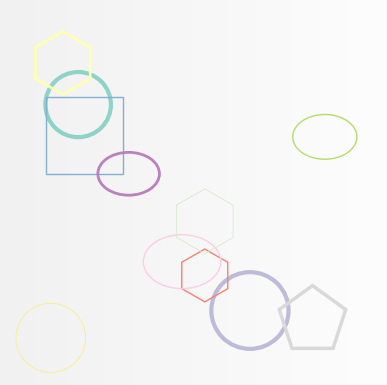[{"shape": "circle", "thickness": 3, "radius": 0.42, "center": [0.202, 0.728]}, {"shape": "hexagon", "thickness": 2, "radius": 0.41, "center": [0.162, 0.836]}, {"shape": "circle", "thickness": 3, "radius": 0.5, "center": [0.645, 0.193]}, {"shape": "hexagon", "thickness": 1, "radius": 0.34, "center": [0.528, 0.285]}, {"shape": "square", "thickness": 1, "radius": 0.5, "center": [0.219, 0.649]}, {"shape": "oval", "thickness": 1, "radius": 0.41, "center": [0.838, 0.645]}, {"shape": "oval", "thickness": 1, "radius": 0.5, "center": [0.47, 0.32]}, {"shape": "pentagon", "thickness": 2.5, "radius": 0.45, "center": [0.806, 0.168]}, {"shape": "oval", "thickness": 2, "radius": 0.4, "center": [0.332, 0.549]}, {"shape": "hexagon", "thickness": 0.5, "radius": 0.42, "center": [0.529, 0.425]}, {"shape": "circle", "thickness": 0.5, "radius": 0.45, "center": [0.131, 0.123]}]